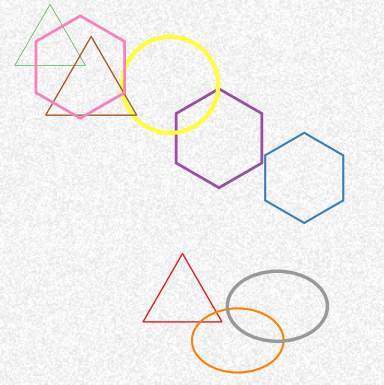[{"shape": "triangle", "thickness": 1, "radius": 0.59, "center": [0.474, 0.223]}, {"shape": "hexagon", "thickness": 1.5, "radius": 0.59, "center": [0.79, 0.538]}, {"shape": "triangle", "thickness": 0.5, "radius": 0.53, "center": [0.13, 0.883]}, {"shape": "hexagon", "thickness": 2, "radius": 0.64, "center": [0.569, 0.641]}, {"shape": "oval", "thickness": 1.5, "radius": 0.6, "center": [0.618, 0.116]}, {"shape": "circle", "thickness": 3, "radius": 0.62, "center": [0.442, 0.78]}, {"shape": "triangle", "thickness": 1, "radius": 0.68, "center": [0.237, 0.769]}, {"shape": "hexagon", "thickness": 2, "radius": 0.66, "center": [0.209, 0.826]}, {"shape": "oval", "thickness": 2.5, "radius": 0.65, "center": [0.72, 0.205]}]